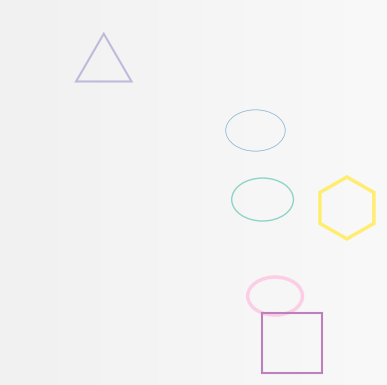[{"shape": "oval", "thickness": 1, "radius": 0.4, "center": [0.678, 0.482]}, {"shape": "triangle", "thickness": 1.5, "radius": 0.41, "center": [0.268, 0.83]}, {"shape": "oval", "thickness": 0.5, "radius": 0.38, "center": [0.659, 0.661]}, {"shape": "oval", "thickness": 2.5, "radius": 0.35, "center": [0.71, 0.231]}, {"shape": "square", "thickness": 1.5, "radius": 0.39, "center": [0.754, 0.109]}, {"shape": "hexagon", "thickness": 2.5, "radius": 0.4, "center": [0.895, 0.46]}]